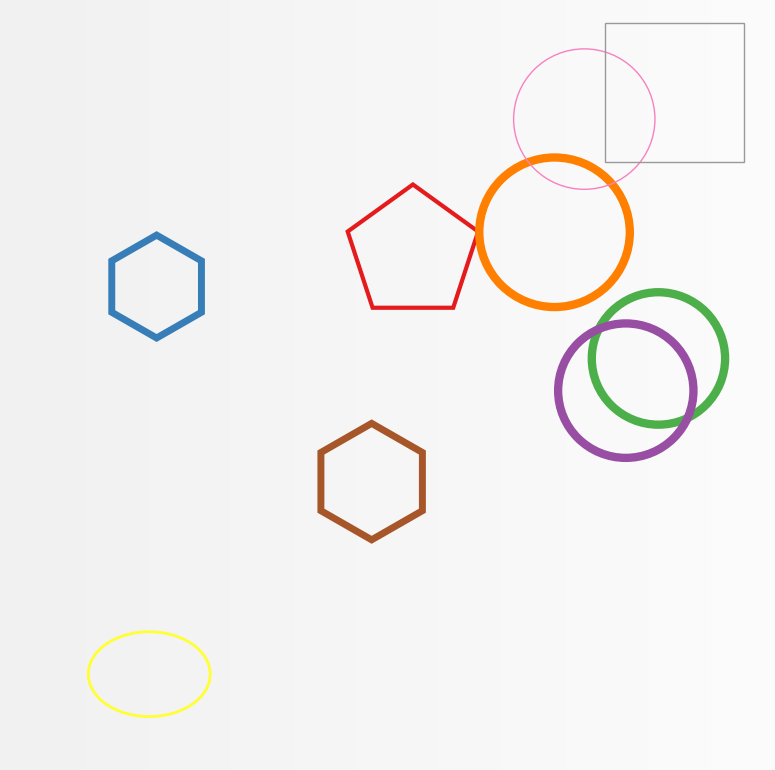[{"shape": "pentagon", "thickness": 1.5, "radius": 0.44, "center": [0.533, 0.672]}, {"shape": "hexagon", "thickness": 2.5, "radius": 0.33, "center": [0.202, 0.628]}, {"shape": "circle", "thickness": 3, "radius": 0.43, "center": [0.85, 0.534]}, {"shape": "circle", "thickness": 3, "radius": 0.44, "center": [0.807, 0.493]}, {"shape": "circle", "thickness": 3, "radius": 0.49, "center": [0.716, 0.698]}, {"shape": "oval", "thickness": 1, "radius": 0.39, "center": [0.193, 0.124]}, {"shape": "hexagon", "thickness": 2.5, "radius": 0.38, "center": [0.48, 0.375]}, {"shape": "circle", "thickness": 0.5, "radius": 0.46, "center": [0.754, 0.845]}, {"shape": "square", "thickness": 0.5, "radius": 0.45, "center": [0.871, 0.88]}]